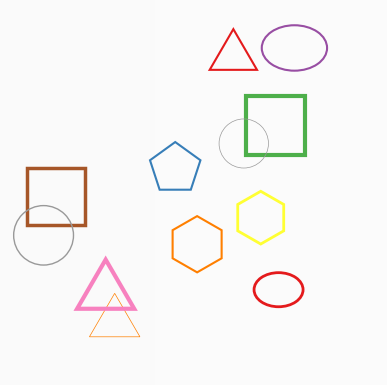[{"shape": "triangle", "thickness": 1.5, "radius": 0.35, "center": [0.602, 0.854]}, {"shape": "oval", "thickness": 2, "radius": 0.32, "center": [0.719, 0.248]}, {"shape": "pentagon", "thickness": 1.5, "radius": 0.34, "center": [0.452, 0.563]}, {"shape": "square", "thickness": 3, "radius": 0.38, "center": [0.711, 0.674]}, {"shape": "oval", "thickness": 1.5, "radius": 0.42, "center": [0.76, 0.875]}, {"shape": "hexagon", "thickness": 1.5, "radius": 0.37, "center": [0.509, 0.366]}, {"shape": "triangle", "thickness": 0.5, "radius": 0.38, "center": [0.296, 0.163]}, {"shape": "hexagon", "thickness": 2, "radius": 0.34, "center": [0.673, 0.435]}, {"shape": "square", "thickness": 2.5, "radius": 0.37, "center": [0.144, 0.49]}, {"shape": "triangle", "thickness": 3, "radius": 0.43, "center": [0.273, 0.241]}, {"shape": "circle", "thickness": 0.5, "radius": 0.32, "center": [0.629, 0.627]}, {"shape": "circle", "thickness": 1, "radius": 0.39, "center": [0.112, 0.389]}]